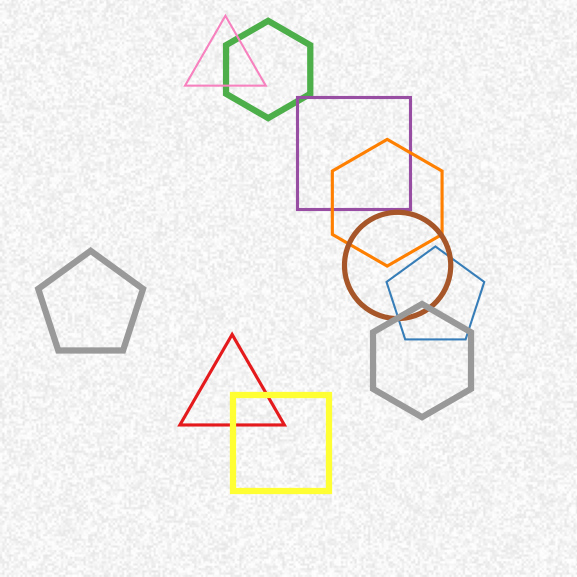[{"shape": "triangle", "thickness": 1.5, "radius": 0.52, "center": [0.402, 0.315]}, {"shape": "pentagon", "thickness": 1, "radius": 0.44, "center": [0.754, 0.483]}, {"shape": "hexagon", "thickness": 3, "radius": 0.42, "center": [0.464, 0.879]}, {"shape": "square", "thickness": 1.5, "radius": 0.49, "center": [0.612, 0.734]}, {"shape": "hexagon", "thickness": 1.5, "radius": 0.55, "center": [0.67, 0.648]}, {"shape": "square", "thickness": 3, "radius": 0.42, "center": [0.486, 0.232]}, {"shape": "circle", "thickness": 2.5, "radius": 0.46, "center": [0.689, 0.54]}, {"shape": "triangle", "thickness": 1, "radius": 0.4, "center": [0.39, 0.891]}, {"shape": "hexagon", "thickness": 3, "radius": 0.49, "center": [0.731, 0.375]}, {"shape": "pentagon", "thickness": 3, "radius": 0.48, "center": [0.157, 0.469]}]